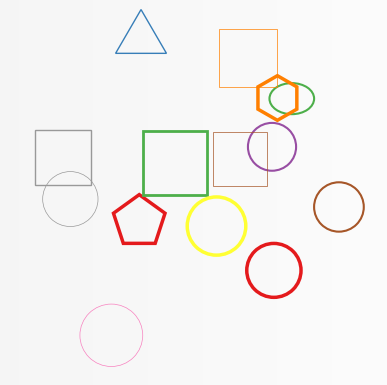[{"shape": "circle", "thickness": 2.5, "radius": 0.35, "center": [0.707, 0.298]}, {"shape": "pentagon", "thickness": 2.5, "radius": 0.35, "center": [0.359, 0.424]}, {"shape": "triangle", "thickness": 1, "radius": 0.38, "center": [0.364, 0.899]}, {"shape": "square", "thickness": 2, "radius": 0.41, "center": [0.452, 0.577]}, {"shape": "oval", "thickness": 1.5, "radius": 0.29, "center": [0.753, 0.744]}, {"shape": "circle", "thickness": 1.5, "radius": 0.31, "center": [0.702, 0.619]}, {"shape": "square", "thickness": 0.5, "radius": 0.37, "center": [0.639, 0.85]}, {"shape": "hexagon", "thickness": 2.5, "radius": 0.29, "center": [0.716, 0.745]}, {"shape": "circle", "thickness": 2.5, "radius": 0.38, "center": [0.559, 0.413]}, {"shape": "circle", "thickness": 1.5, "radius": 0.32, "center": [0.875, 0.462]}, {"shape": "square", "thickness": 0.5, "radius": 0.35, "center": [0.62, 0.587]}, {"shape": "circle", "thickness": 0.5, "radius": 0.41, "center": [0.287, 0.129]}, {"shape": "circle", "thickness": 0.5, "radius": 0.36, "center": [0.182, 0.483]}, {"shape": "square", "thickness": 1, "radius": 0.36, "center": [0.164, 0.591]}]